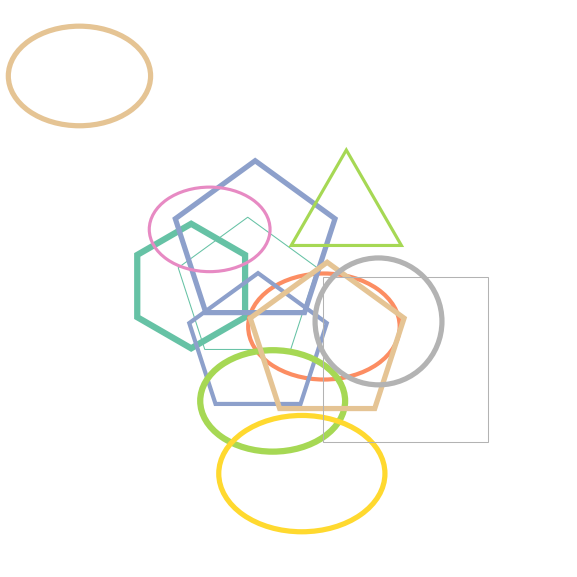[{"shape": "pentagon", "thickness": 0.5, "radius": 0.63, "center": [0.429, 0.496]}, {"shape": "hexagon", "thickness": 3, "radius": 0.54, "center": [0.331, 0.504]}, {"shape": "oval", "thickness": 2, "radius": 0.66, "center": [0.561, 0.434]}, {"shape": "pentagon", "thickness": 2, "radius": 0.63, "center": [0.447, 0.401]}, {"shape": "pentagon", "thickness": 2.5, "radius": 0.73, "center": [0.442, 0.575]}, {"shape": "oval", "thickness": 1.5, "radius": 0.52, "center": [0.363, 0.602]}, {"shape": "triangle", "thickness": 1.5, "radius": 0.55, "center": [0.6, 0.629]}, {"shape": "oval", "thickness": 3, "radius": 0.63, "center": [0.472, 0.305]}, {"shape": "oval", "thickness": 2.5, "radius": 0.72, "center": [0.523, 0.179]}, {"shape": "oval", "thickness": 2.5, "radius": 0.62, "center": [0.138, 0.868]}, {"shape": "pentagon", "thickness": 2.5, "radius": 0.7, "center": [0.567, 0.405]}, {"shape": "square", "thickness": 0.5, "radius": 0.71, "center": [0.702, 0.376]}, {"shape": "circle", "thickness": 2.5, "radius": 0.55, "center": [0.655, 0.443]}]